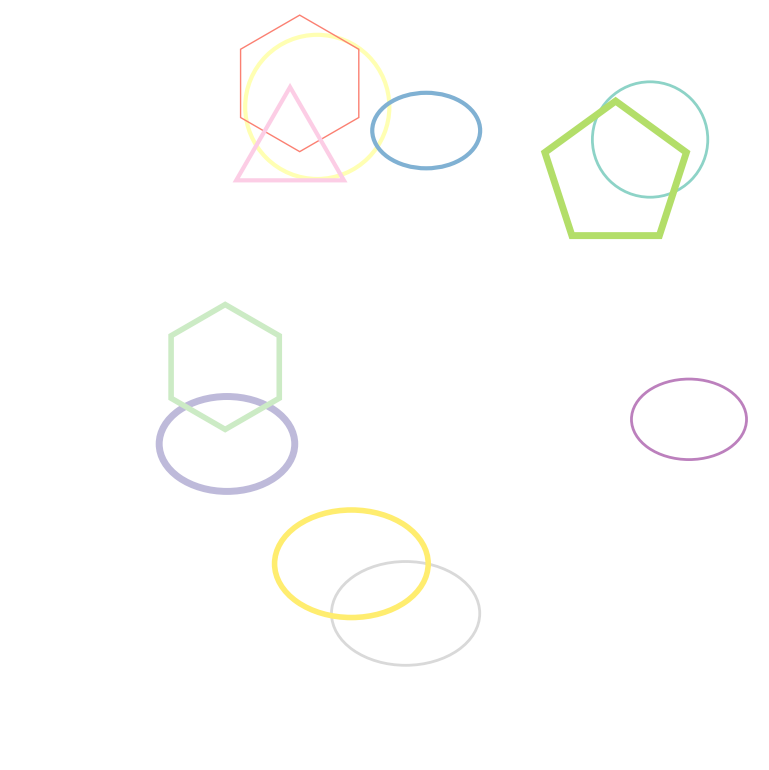[{"shape": "circle", "thickness": 1, "radius": 0.37, "center": [0.844, 0.819]}, {"shape": "circle", "thickness": 1.5, "radius": 0.47, "center": [0.412, 0.861]}, {"shape": "oval", "thickness": 2.5, "radius": 0.44, "center": [0.295, 0.423]}, {"shape": "hexagon", "thickness": 0.5, "radius": 0.44, "center": [0.389, 0.892]}, {"shape": "oval", "thickness": 1.5, "radius": 0.35, "center": [0.554, 0.83]}, {"shape": "pentagon", "thickness": 2.5, "radius": 0.48, "center": [0.8, 0.772]}, {"shape": "triangle", "thickness": 1.5, "radius": 0.4, "center": [0.377, 0.806]}, {"shape": "oval", "thickness": 1, "radius": 0.48, "center": [0.527, 0.203]}, {"shape": "oval", "thickness": 1, "radius": 0.37, "center": [0.895, 0.455]}, {"shape": "hexagon", "thickness": 2, "radius": 0.41, "center": [0.292, 0.523]}, {"shape": "oval", "thickness": 2, "radius": 0.5, "center": [0.456, 0.268]}]